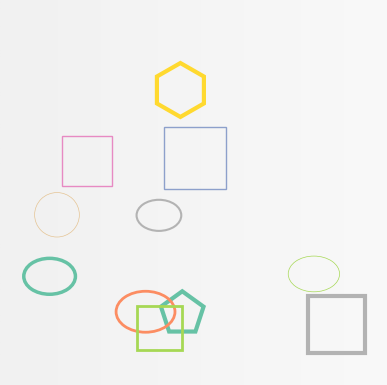[{"shape": "pentagon", "thickness": 3, "radius": 0.29, "center": [0.47, 0.186]}, {"shape": "oval", "thickness": 2.5, "radius": 0.33, "center": [0.128, 0.282]}, {"shape": "oval", "thickness": 2, "radius": 0.38, "center": [0.376, 0.19]}, {"shape": "square", "thickness": 1, "radius": 0.4, "center": [0.502, 0.59]}, {"shape": "square", "thickness": 1, "radius": 0.32, "center": [0.224, 0.582]}, {"shape": "oval", "thickness": 0.5, "radius": 0.33, "center": [0.81, 0.288]}, {"shape": "square", "thickness": 2, "radius": 0.29, "center": [0.411, 0.148]}, {"shape": "hexagon", "thickness": 3, "radius": 0.35, "center": [0.466, 0.766]}, {"shape": "circle", "thickness": 0.5, "radius": 0.29, "center": [0.147, 0.442]}, {"shape": "square", "thickness": 3, "radius": 0.37, "center": [0.868, 0.157]}, {"shape": "oval", "thickness": 1.5, "radius": 0.29, "center": [0.41, 0.441]}]